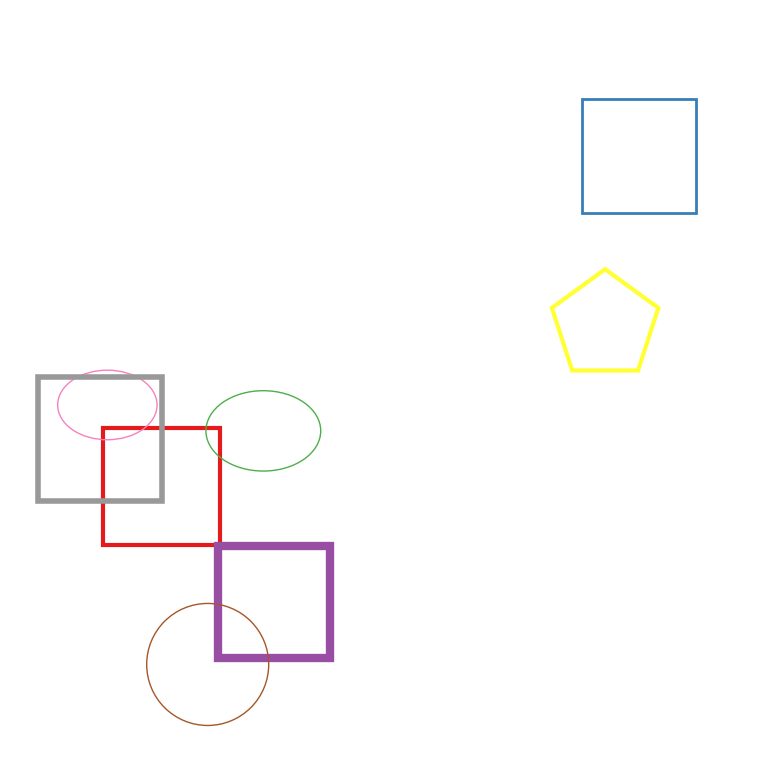[{"shape": "square", "thickness": 1.5, "radius": 0.38, "center": [0.21, 0.368]}, {"shape": "square", "thickness": 1, "radius": 0.37, "center": [0.83, 0.797]}, {"shape": "oval", "thickness": 0.5, "radius": 0.37, "center": [0.342, 0.44]}, {"shape": "square", "thickness": 3, "radius": 0.36, "center": [0.356, 0.218]}, {"shape": "pentagon", "thickness": 1.5, "radius": 0.36, "center": [0.786, 0.578]}, {"shape": "circle", "thickness": 0.5, "radius": 0.4, "center": [0.27, 0.137]}, {"shape": "oval", "thickness": 0.5, "radius": 0.32, "center": [0.139, 0.474]}, {"shape": "square", "thickness": 2, "radius": 0.4, "center": [0.13, 0.429]}]